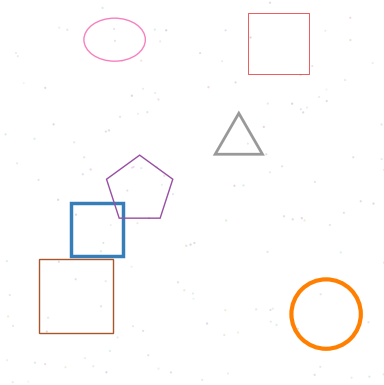[{"shape": "square", "thickness": 0.5, "radius": 0.4, "center": [0.723, 0.887]}, {"shape": "square", "thickness": 2.5, "radius": 0.34, "center": [0.251, 0.404]}, {"shape": "pentagon", "thickness": 1, "radius": 0.45, "center": [0.363, 0.507]}, {"shape": "circle", "thickness": 3, "radius": 0.45, "center": [0.847, 0.184]}, {"shape": "square", "thickness": 1, "radius": 0.48, "center": [0.197, 0.231]}, {"shape": "oval", "thickness": 1, "radius": 0.4, "center": [0.298, 0.897]}, {"shape": "triangle", "thickness": 2, "radius": 0.35, "center": [0.62, 0.635]}]